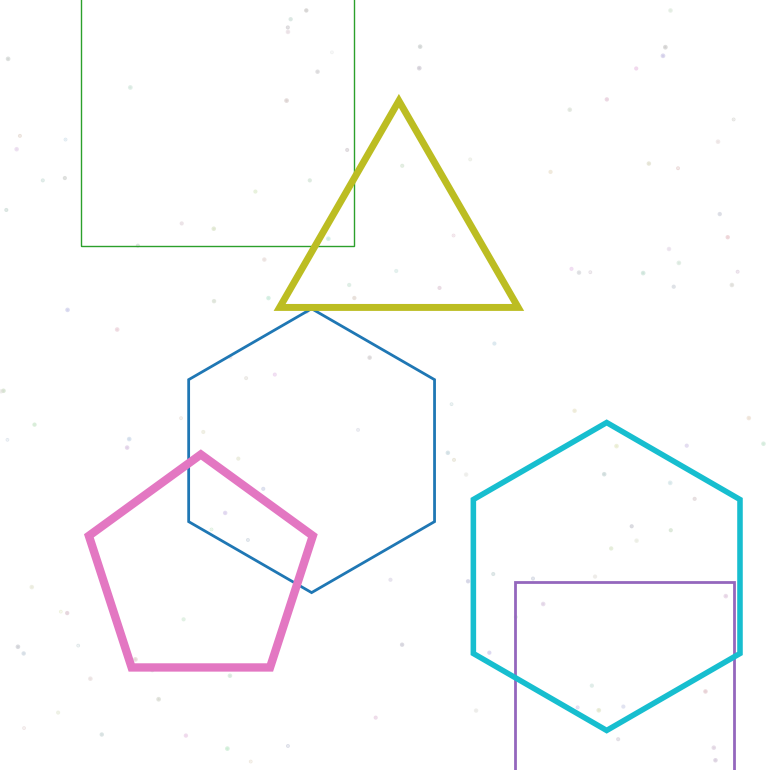[{"shape": "hexagon", "thickness": 1, "radius": 0.92, "center": [0.405, 0.415]}, {"shape": "square", "thickness": 0.5, "radius": 0.89, "center": [0.282, 0.858]}, {"shape": "square", "thickness": 1, "radius": 0.71, "center": [0.811, 0.102]}, {"shape": "pentagon", "thickness": 3, "radius": 0.76, "center": [0.261, 0.257]}, {"shape": "triangle", "thickness": 2.5, "radius": 0.89, "center": [0.518, 0.69]}, {"shape": "hexagon", "thickness": 2, "radius": 1.0, "center": [0.788, 0.251]}]